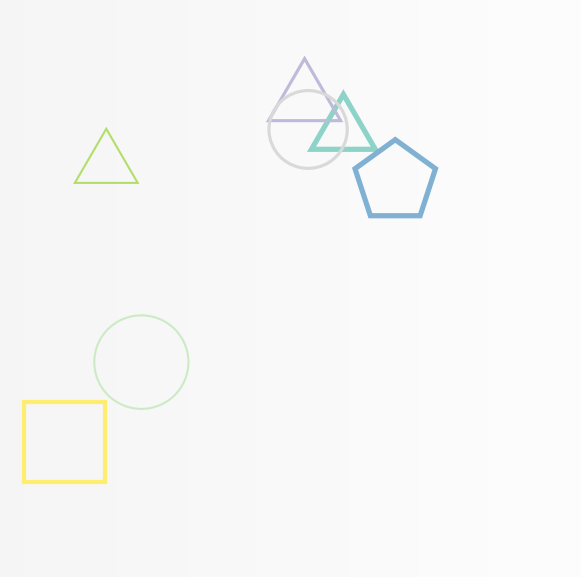[{"shape": "triangle", "thickness": 2.5, "radius": 0.32, "center": [0.591, 0.772]}, {"shape": "triangle", "thickness": 1.5, "radius": 0.36, "center": [0.524, 0.826]}, {"shape": "pentagon", "thickness": 2.5, "radius": 0.36, "center": [0.68, 0.684]}, {"shape": "triangle", "thickness": 1, "radius": 0.31, "center": [0.183, 0.714]}, {"shape": "circle", "thickness": 1.5, "radius": 0.34, "center": [0.53, 0.775]}, {"shape": "circle", "thickness": 1, "radius": 0.4, "center": [0.243, 0.372]}, {"shape": "square", "thickness": 2, "radius": 0.35, "center": [0.111, 0.234]}]